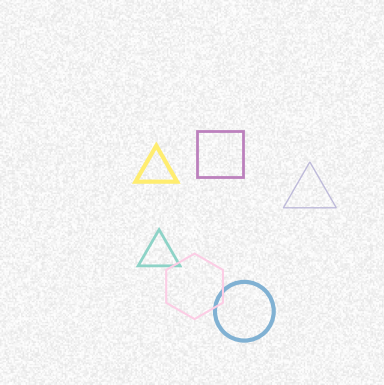[{"shape": "triangle", "thickness": 2, "radius": 0.31, "center": [0.413, 0.341]}, {"shape": "triangle", "thickness": 1, "radius": 0.4, "center": [0.805, 0.5]}, {"shape": "circle", "thickness": 3, "radius": 0.38, "center": [0.635, 0.192]}, {"shape": "hexagon", "thickness": 1.5, "radius": 0.43, "center": [0.505, 0.256]}, {"shape": "square", "thickness": 2, "radius": 0.3, "center": [0.571, 0.601]}, {"shape": "triangle", "thickness": 3, "radius": 0.31, "center": [0.406, 0.559]}]